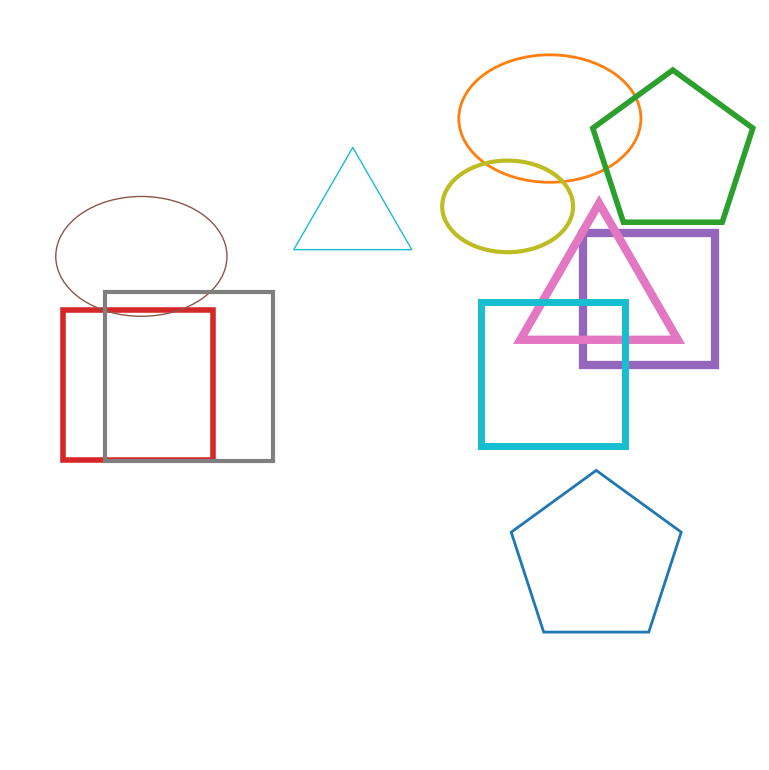[{"shape": "pentagon", "thickness": 1, "radius": 0.58, "center": [0.774, 0.273]}, {"shape": "oval", "thickness": 1, "radius": 0.59, "center": [0.714, 0.846]}, {"shape": "pentagon", "thickness": 2, "radius": 0.55, "center": [0.874, 0.8]}, {"shape": "square", "thickness": 2, "radius": 0.49, "center": [0.179, 0.5]}, {"shape": "square", "thickness": 3, "radius": 0.43, "center": [0.843, 0.612]}, {"shape": "oval", "thickness": 0.5, "radius": 0.56, "center": [0.184, 0.667]}, {"shape": "triangle", "thickness": 3, "radius": 0.59, "center": [0.778, 0.618]}, {"shape": "square", "thickness": 1.5, "radius": 0.55, "center": [0.245, 0.511]}, {"shape": "oval", "thickness": 1.5, "radius": 0.42, "center": [0.659, 0.732]}, {"shape": "triangle", "thickness": 0.5, "radius": 0.44, "center": [0.458, 0.72]}, {"shape": "square", "thickness": 2.5, "radius": 0.47, "center": [0.718, 0.514]}]